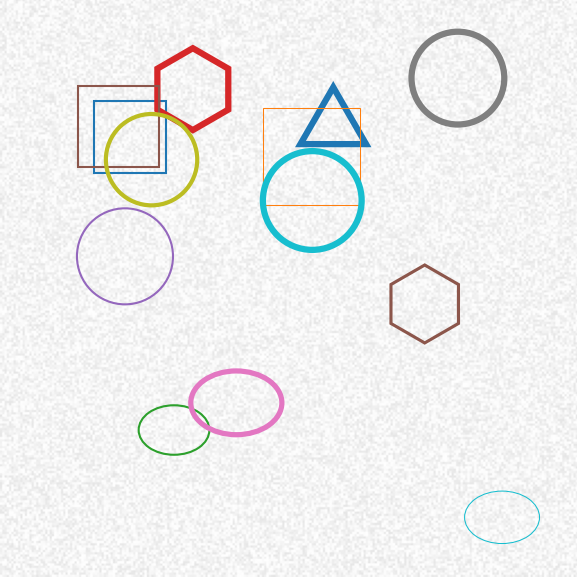[{"shape": "square", "thickness": 1, "radius": 0.31, "center": [0.225, 0.762]}, {"shape": "triangle", "thickness": 3, "radius": 0.33, "center": [0.577, 0.782]}, {"shape": "square", "thickness": 0.5, "radius": 0.42, "center": [0.539, 0.728]}, {"shape": "oval", "thickness": 1, "radius": 0.31, "center": [0.301, 0.255]}, {"shape": "hexagon", "thickness": 3, "radius": 0.35, "center": [0.334, 0.845]}, {"shape": "circle", "thickness": 1, "radius": 0.42, "center": [0.216, 0.555]}, {"shape": "square", "thickness": 1, "radius": 0.35, "center": [0.205, 0.78]}, {"shape": "hexagon", "thickness": 1.5, "radius": 0.34, "center": [0.735, 0.473]}, {"shape": "oval", "thickness": 2.5, "radius": 0.39, "center": [0.409, 0.302]}, {"shape": "circle", "thickness": 3, "radius": 0.4, "center": [0.793, 0.864]}, {"shape": "circle", "thickness": 2, "radius": 0.4, "center": [0.262, 0.723]}, {"shape": "oval", "thickness": 0.5, "radius": 0.32, "center": [0.869, 0.103]}, {"shape": "circle", "thickness": 3, "radius": 0.43, "center": [0.541, 0.652]}]